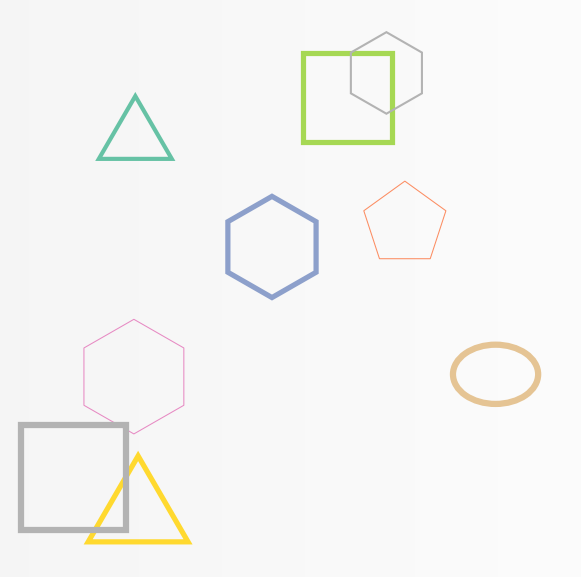[{"shape": "triangle", "thickness": 2, "radius": 0.36, "center": [0.233, 0.76]}, {"shape": "pentagon", "thickness": 0.5, "radius": 0.37, "center": [0.697, 0.611]}, {"shape": "hexagon", "thickness": 2.5, "radius": 0.44, "center": [0.468, 0.571]}, {"shape": "hexagon", "thickness": 0.5, "radius": 0.5, "center": [0.23, 0.347]}, {"shape": "square", "thickness": 2.5, "radius": 0.38, "center": [0.598, 0.83]}, {"shape": "triangle", "thickness": 2.5, "radius": 0.5, "center": [0.238, 0.11]}, {"shape": "oval", "thickness": 3, "radius": 0.37, "center": [0.853, 0.351]}, {"shape": "square", "thickness": 3, "radius": 0.45, "center": [0.126, 0.172]}, {"shape": "hexagon", "thickness": 1, "radius": 0.35, "center": [0.665, 0.873]}]